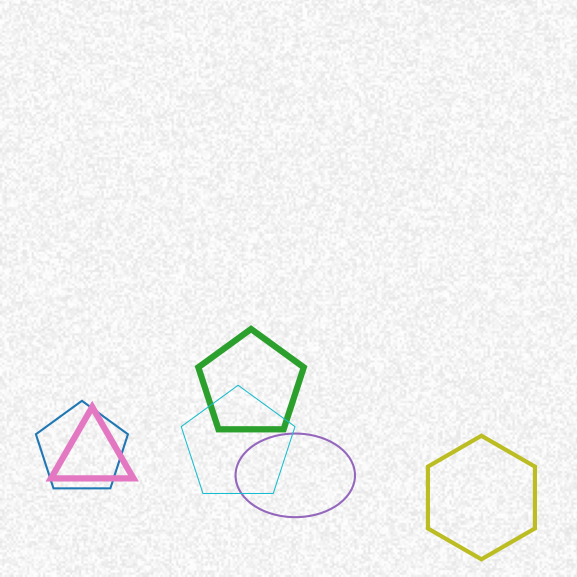[{"shape": "pentagon", "thickness": 1, "radius": 0.42, "center": [0.142, 0.221]}, {"shape": "pentagon", "thickness": 3, "radius": 0.48, "center": [0.435, 0.333]}, {"shape": "oval", "thickness": 1, "radius": 0.52, "center": [0.511, 0.176]}, {"shape": "triangle", "thickness": 3, "radius": 0.41, "center": [0.16, 0.212]}, {"shape": "hexagon", "thickness": 2, "radius": 0.53, "center": [0.834, 0.138]}, {"shape": "pentagon", "thickness": 0.5, "radius": 0.52, "center": [0.412, 0.228]}]